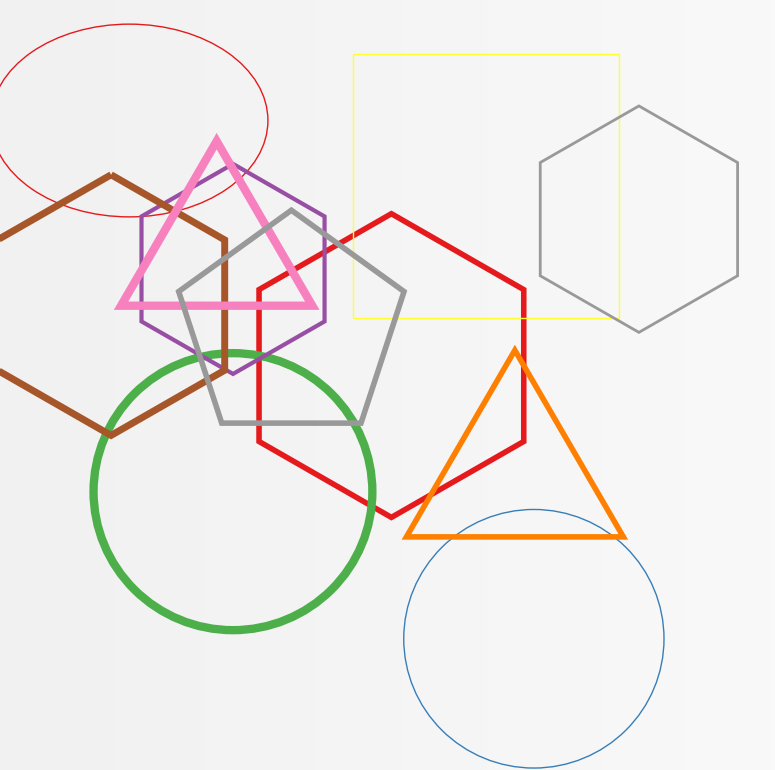[{"shape": "hexagon", "thickness": 2, "radius": 0.99, "center": [0.505, 0.525]}, {"shape": "oval", "thickness": 0.5, "radius": 0.89, "center": [0.167, 0.843]}, {"shape": "circle", "thickness": 0.5, "radius": 0.84, "center": [0.689, 0.17]}, {"shape": "circle", "thickness": 3, "radius": 0.9, "center": [0.301, 0.361]}, {"shape": "hexagon", "thickness": 1.5, "radius": 0.68, "center": [0.301, 0.651]}, {"shape": "triangle", "thickness": 2, "radius": 0.81, "center": [0.664, 0.384]}, {"shape": "square", "thickness": 0.5, "radius": 0.86, "center": [0.628, 0.759]}, {"shape": "hexagon", "thickness": 2.5, "radius": 0.85, "center": [0.143, 0.604]}, {"shape": "triangle", "thickness": 3, "radius": 0.71, "center": [0.28, 0.674]}, {"shape": "hexagon", "thickness": 1, "radius": 0.74, "center": [0.824, 0.715]}, {"shape": "pentagon", "thickness": 2, "radius": 0.76, "center": [0.376, 0.574]}]